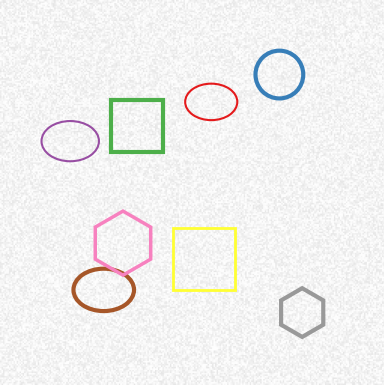[{"shape": "oval", "thickness": 1.5, "radius": 0.34, "center": [0.549, 0.735]}, {"shape": "circle", "thickness": 3, "radius": 0.31, "center": [0.726, 0.806]}, {"shape": "square", "thickness": 3, "radius": 0.33, "center": [0.356, 0.673]}, {"shape": "oval", "thickness": 1.5, "radius": 0.37, "center": [0.182, 0.633]}, {"shape": "square", "thickness": 2, "radius": 0.4, "center": [0.531, 0.326]}, {"shape": "oval", "thickness": 3, "radius": 0.39, "center": [0.269, 0.247]}, {"shape": "hexagon", "thickness": 2.5, "radius": 0.42, "center": [0.319, 0.368]}, {"shape": "hexagon", "thickness": 3, "radius": 0.32, "center": [0.785, 0.188]}]